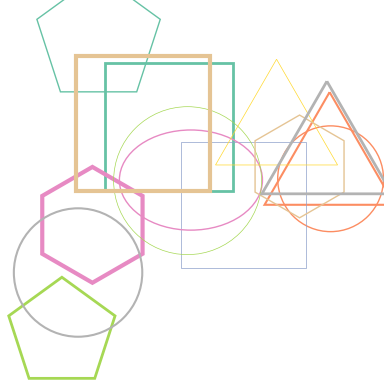[{"shape": "pentagon", "thickness": 1, "radius": 0.84, "center": [0.256, 0.898]}, {"shape": "square", "thickness": 2, "radius": 0.83, "center": [0.438, 0.671]}, {"shape": "triangle", "thickness": 1.5, "radius": 0.98, "center": [0.856, 0.566]}, {"shape": "circle", "thickness": 1, "radius": 0.69, "center": [0.859, 0.536]}, {"shape": "square", "thickness": 0.5, "radius": 0.81, "center": [0.633, 0.467]}, {"shape": "oval", "thickness": 1, "radius": 0.93, "center": [0.496, 0.532]}, {"shape": "hexagon", "thickness": 3, "radius": 0.75, "center": [0.24, 0.416]}, {"shape": "circle", "thickness": 0.5, "radius": 0.96, "center": [0.487, 0.531]}, {"shape": "pentagon", "thickness": 2, "radius": 0.73, "center": [0.161, 0.135]}, {"shape": "triangle", "thickness": 0.5, "radius": 0.92, "center": [0.718, 0.663]}, {"shape": "hexagon", "thickness": 1, "radius": 0.67, "center": [0.778, 0.568]}, {"shape": "square", "thickness": 3, "radius": 0.87, "center": [0.372, 0.68]}, {"shape": "triangle", "thickness": 2, "radius": 0.97, "center": [0.849, 0.594]}, {"shape": "circle", "thickness": 1.5, "radius": 0.83, "center": [0.203, 0.292]}]